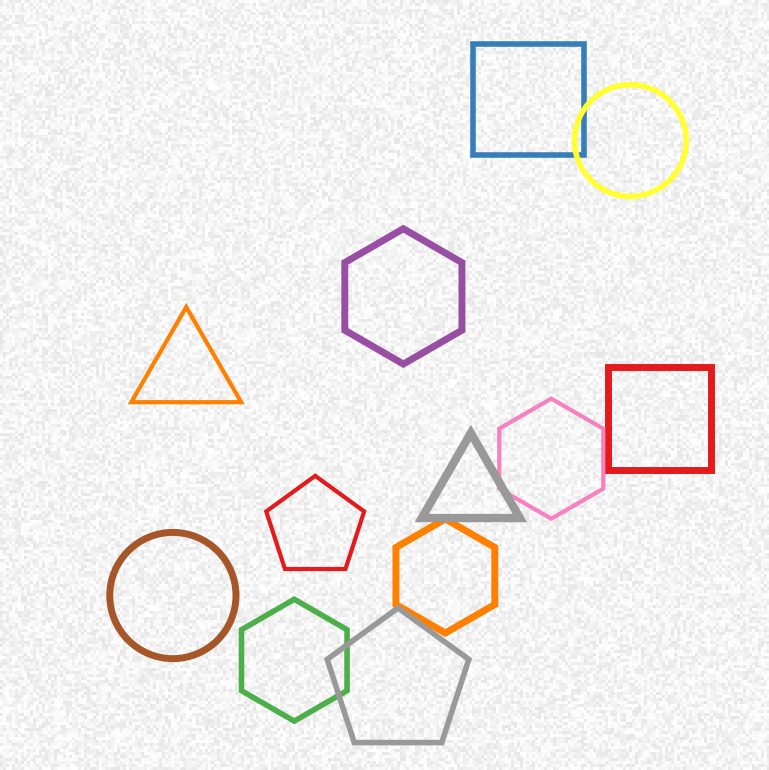[{"shape": "pentagon", "thickness": 1.5, "radius": 0.33, "center": [0.409, 0.315]}, {"shape": "square", "thickness": 2.5, "radius": 0.33, "center": [0.856, 0.457]}, {"shape": "square", "thickness": 2, "radius": 0.36, "center": [0.686, 0.871]}, {"shape": "hexagon", "thickness": 2, "radius": 0.4, "center": [0.382, 0.143]}, {"shape": "hexagon", "thickness": 2.5, "radius": 0.44, "center": [0.524, 0.615]}, {"shape": "triangle", "thickness": 1.5, "radius": 0.41, "center": [0.242, 0.519]}, {"shape": "hexagon", "thickness": 2.5, "radius": 0.37, "center": [0.578, 0.252]}, {"shape": "circle", "thickness": 2, "radius": 0.36, "center": [0.819, 0.817]}, {"shape": "circle", "thickness": 2.5, "radius": 0.41, "center": [0.225, 0.227]}, {"shape": "hexagon", "thickness": 1.5, "radius": 0.39, "center": [0.716, 0.404]}, {"shape": "triangle", "thickness": 3, "radius": 0.37, "center": [0.611, 0.364]}, {"shape": "pentagon", "thickness": 2, "radius": 0.48, "center": [0.517, 0.114]}]